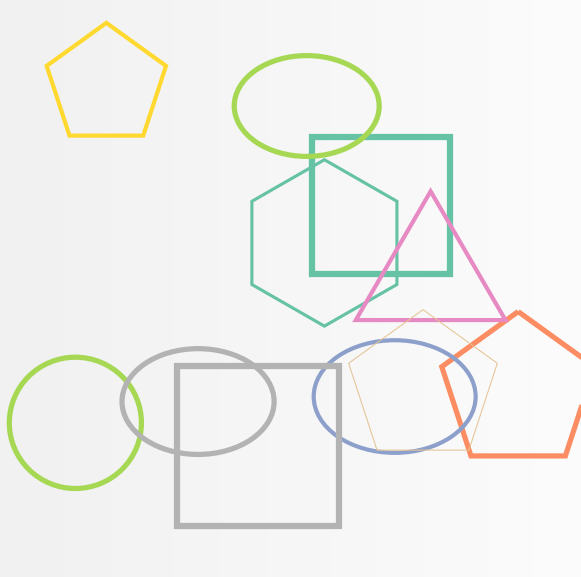[{"shape": "hexagon", "thickness": 1.5, "radius": 0.72, "center": [0.558, 0.579]}, {"shape": "square", "thickness": 3, "radius": 0.59, "center": [0.656, 0.643]}, {"shape": "pentagon", "thickness": 2.5, "radius": 0.69, "center": [0.891, 0.321]}, {"shape": "oval", "thickness": 2, "radius": 0.7, "center": [0.679, 0.312]}, {"shape": "triangle", "thickness": 2, "radius": 0.74, "center": [0.741, 0.519]}, {"shape": "oval", "thickness": 2.5, "radius": 0.62, "center": [0.528, 0.816]}, {"shape": "circle", "thickness": 2.5, "radius": 0.57, "center": [0.13, 0.267]}, {"shape": "pentagon", "thickness": 2, "radius": 0.54, "center": [0.183, 0.852]}, {"shape": "pentagon", "thickness": 0.5, "radius": 0.67, "center": [0.728, 0.328]}, {"shape": "oval", "thickness": 2.5, "radius": 0.65, "center": [0.341, 0.304]}, {"shape": "square", "thickness": 3, "radius": 0.69, "center": [0.444, 0.227]}]